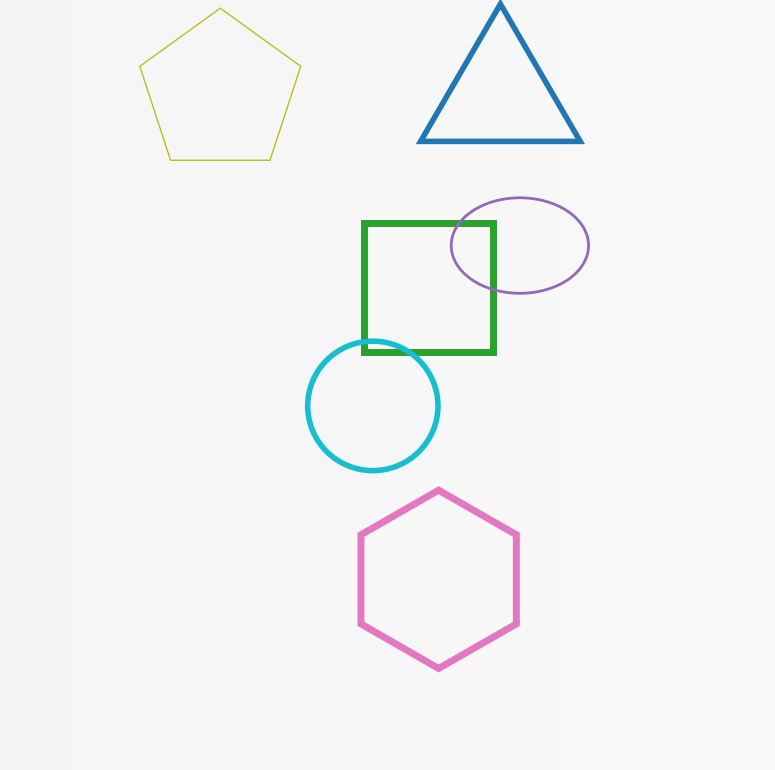[{"shape": "triangle", "thickness": 2, "radius": 0.59, "center": [0.646, 0.876]}, {"shape": "square", "thickness": 2.5, "radius": 0.42, "center": [0.553, 0.627]}, {"shape": "oval", "thickness": 1, "radius": 0.44, "center": [0.671, 0.681]}, {"shape": "hexagon", "thickness": 2.5, "radius": 0.58, "center": [0.566, 0.248]}, {"shape": "pentagon", "thickness": 0.5, "radius": 0.55, "center": [0.284, 0.88]}, {"shape": "circle", "thickness": 2, "radius": 0.42, "center": [0.481, 0.473]}]